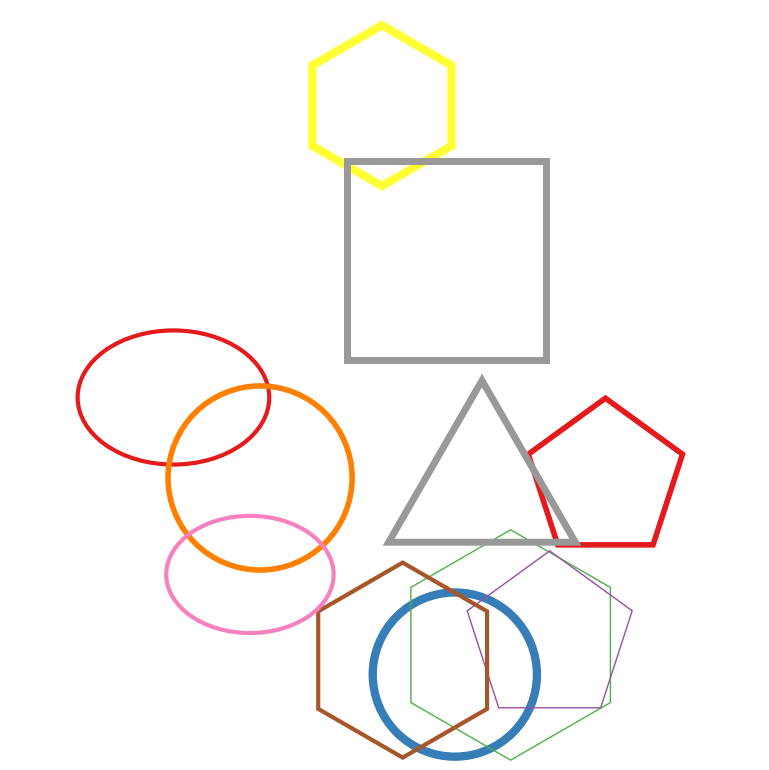[{"shape": "oval", "thickness": 1.5, "radius": 0.62, "center": [0.225, 0.484]}, {"shape": "pentagon", "thickness": 2, "radius": 0.53, "center": [0.786, 0.378]}, {"shape": "circle", "thickness": 3, "radius": 0.53, "center": [0.591, 0.124]}, {"shape": "hexagon", "thickness": 0.5, "radius": 0.75, "center": [0.663, 0.162]}, {"shape": "pentagon", "thickness": 0.5, "radius": 0.56, "center": [0.714, 0.172]}, {"shape": "circle", "thickness": 2, "radius": 0.6, "center": [0.338, 0.379]}, {"shape": "hexagon", "thickness": 3, "radius": 0.52, "center": [0.496, 0.863]}, {"shape": "hexagon", "thickness": 1.5, "radius": 0.63, "center": [0.523, 0.143]}, {"shape": "oval", "thickness": 1.5, "radius": 0.54, "center": [0.325, 0.254]}, {"shape": "square", "thickness": 2.5, "radius": 0.65, "center": [0.58, 0.662]}, {"shape": "triangle", "thickness": 2.5, "radius": 0.7, "center": [0.626, 0.366]}]